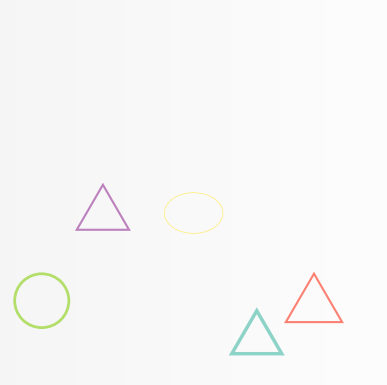[{"shape": "triangle", "thickness": 2.5, "radius": 0.37, "center": [0.663, 0.118]}, {"shape": "triangle", "thickness": 1.5, "radius": 0.42, "center": [0.81, 0.205]}, {"shape": "circle", "thickness": 2, "radius": 0.35, "center": [0.108, 0.219]}, {"shape": "triangle", "thickness": 1.5, "radius": 0.39, "center": [0.266, 0.442]}, {"shape": "oval", "thickness": 0.5, "radius": 0.38, "center": [0.5, 0.447]}]